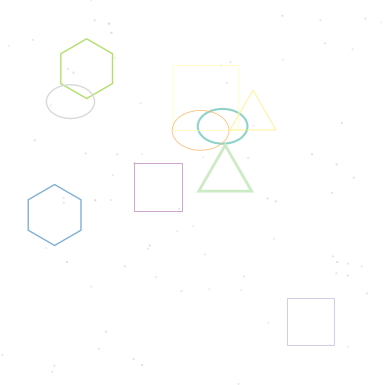[{"shape": "oval", "thickness": 1.5, "radius": 0.32, "center": [0.578, 0.672]}, {"shape": "square", "thickness": 0.5, "radius": 0.42, "center": [0.534, 0.747]}, {"shape": "square", "thickness": 0.5, "radius": 0.31, "center": [0.806, 0.164]}, {"shape": "hexagon", "thickness": 1, "radius": 0.4, "center": [0.142, 0.442]}, {"shape": "oval", "thickness": 0.5, "radius": 0.37, "center": [0.521, 0.661]}, {"shape": "hexagon", "thickness": 1, "radius": 0.39, "center": [0.225, 0.822]}, {"shape": "oval", "thickness": 1, "radius": 0.31, "center": [0.183, 0.736]}, {"shape": "square", "thickness": 0.5, "radius": 0.31, "center": [0.41, 0.514]}, {"shape": "triangle", "thickness": 2, "radius": 0.4, "center": [0.585, 0.543]}, {"shape": "triangle", "thickness": 0.5, "radius": 0.35, "center": [0.657, 0.697]}]